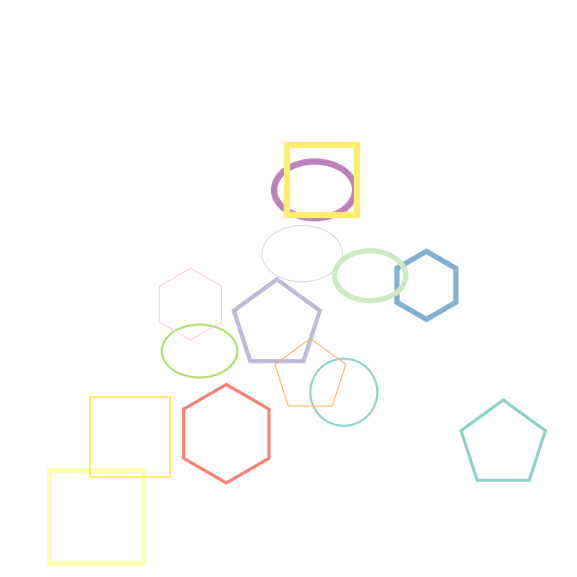[{"shape": "circle", "thickness": 1, "radius": 0.29, "center": [0.595, 0.32]}, {"shape": "pentagon", "thickness": 1.5, "radius": 0.38, "center": [0.871, 0.23]}, {"shape": "square", "thickness": 2.5, "radius": 0.4, "center": [0.166, 0.105]}, {"shape": "pentagon", "thickness": 2, "radius": 0.39, "center": [0.479, 0.437]}, {"shape": "hexagon", "thickness": 1.5, "radius": 0.43, "center": [0.392, 0.248]}, {"shape": "hexagon", "thickness": 2.5, "radius": 0.29, "center": [0.738, 0.505]}, {"shape": "pentagon", "thickness": 0.5, "radius": 0.32, "center": [0.537, 0.348]}, {"shape": "oval", "thickness": 1, "radius": 0.33, "center": [0.346, 0.391]}, {"shape": "hexagon", "thickness": 0.5, "radius": 0.31, "center": [0.33, 0.473]}, {"shape": "oval", "thickness": 0.5, "radius": 0.35, "center": [0.523, 0.56]}, {"shape": "oval", "thickness": 3, "radius": 0.35, "center": [0.545, 0.67]}, {"shape": "oval", "thickness": 2.5, "radius": 0.31, "center": [0.641, 0.522]}, {"shape": "square", "thickness": 3, "radius": 0.3, "center": [0.557, 0.687]}, {"shape": "square", "thickness": 1, "radius": 0.35, "center": [0.226, 0.243]}]